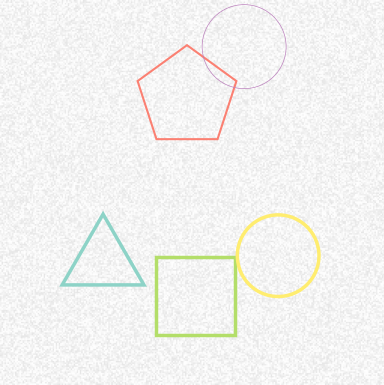[{"shape": "triangle", "thickness": 2.5, "radius": 0.61, "center": [0.268, 0.321]}, {"shape": "pentagon", "thickness": 1.5, "radius": 0.67, "center": [0.486, 0.748]}, {"shape": "square", "thickness": 2.5, "radius": 0.51, "center": [0.507, 0.231]}, {"shape": "circle", "thickness": 0.5, "radius": 0.55, "center": [0.634, 0.879]}, {"shape": "circle", "thickness": 2.5, "radius": 0.53, "center": [0.722, 0.336]}]